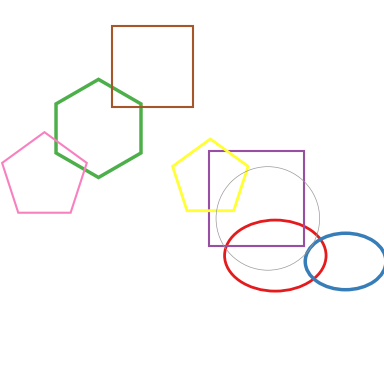[{"shape": "oval", "thickness": 2, "radius": 0.66, "center": [0.715, 0.336]}, {"shape": "oval", "thickness": 2.5, "radius": 0.52, "center": [0.898, 0.321]}, {"shape": "hexagon", "thickness": 2.5, "radius": 0.64, "center": [0.256, 0.666]}, {"shape": "square", "thickness": 1.5, "radius": 0.62, "center": [0.666, 0.486]}, {"shape": "pentagon", "thickness": 2, "radius": 0.52, "center": [0.546, 0.536]}, {"shape": "square", "thickness": 1.5, "radius": 0.53, "center": [0.395, 0.828]}, {"shape": "pentagon", "thickness": 1.5, "radius": 0.58, "center": [0.115, 0.541]}, {"shape": "circle", "thickness": 0.5, "radius": 0.67, "center": [0.696, 0.433]}]